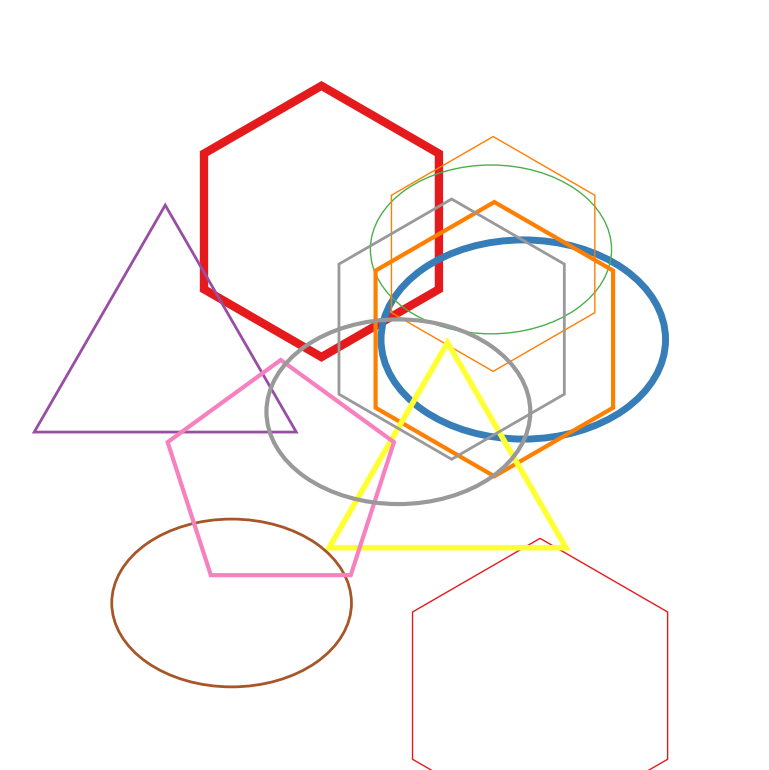[{"shape": "hexagon", "thickness": 0.5, "radius": 0.96, "center": [0.701, 0.11]}, {"shape": "hexagon", "thickness": 3, "radius": 0.88, "center": [0.417, 0.712]}, {"shape": "oval", "thickness": 2.5, "radius": 0.92, "center": [0.68, 0.559]}, {"shape": "oval", "thickness": 0.5, "radius": 0.78, "center": [0.638, 0.676]}, {"shape": "triangle", "thickness": 1, "radius": 0.98, "center": [0.215, 0.537]}, {"shape": "hexagon", "thickness": 0.5, "radius": 0.76, "center": [0.64, 0.67]}, {"shape": "hexagon", "thickness": 1.5, "radius": 0.89, "center": [0.642, 0.56]}, {"shape": "triangle", "thickness": 2, "radius": 0.89, "center": [0.581, 0.377]}, {"shape": "oval", "thickness": 1, "radius": 0.78, "center": [0.301, 0.217]}, {"shape": "pentagon", "thickness": 1.5, "radius": 0.77, "center": [0.365, 0.378]}, {"shape": "oval", "thickness": 1.5, "radius": 0.86, "center": [0.517, 0.465]}, {"shape": "hexagon", "thickness": 1, "radius": 0.84, "center": [0.587, 0.573]}]